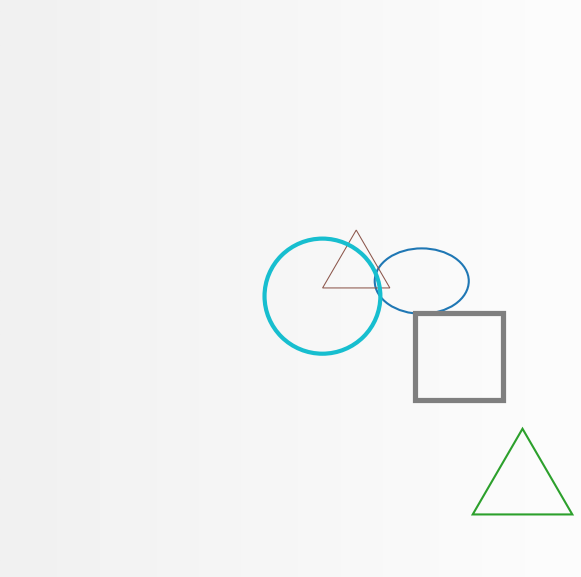[{"shape": "oval", "thickness": 1, "radius": 0.4, "center": [0.726, 0.512]}, {"shape": "triangle", "thickness": 1, "radius": 0.49, "center": [0.899, 0.158]}, {"shape": "triangle", "thickness": 0.5, "radius": 0.33, "center": [0.613, 0.534]}, {"shape": "square", "thickness": 2.5, "radius": 0.38, "center": [0.79, 0.382]}, {"shape": "circle", "thickness": 2, "radius": 0.5, "center": [0.555, 0.486]}]